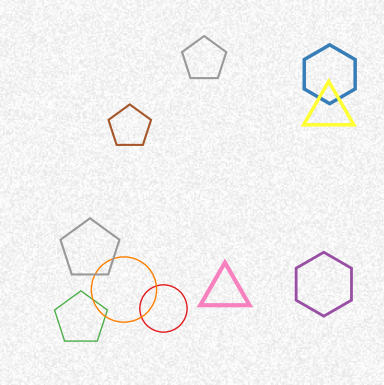[{"shape": "circle", "thickness": 1, "radius": 0.31, "center": [0.425, 0.199]}, {"shape": "hexagon", "thickness": 2.5, "radius": 0.38, "center": [0.856, 0.807]}, {"shape": "pentagon", "thickness": 1, "radius": 0.36, "center": [0.21, 0.172]}, {"shape": "hexagon", "thickness": 2, "radius": 0.42, "center": [0.841, 0.262]}, {"shape": "circle", "thickness": 1, "radius": 0.42, "center": [0.322, 0.248]}, {"shape": "triangle", "thickness": 2.5, "radius": 0.38, "center": [0.854, 0.713]}, {"shape": "pentagon", "thickness": 1.5, "radius": 0.29, "center": [0.337, 0.671]}, {"shape": "triangle", "thickness": 3, "radius": 0.37, "center": [0.584, 0.244]}, {"shape": "pentagon", "thickness": 1.5, "radius": 0.3, "center": [0.53, 0.846]}, {"shape": "pentagon", "thickness": 1.5, "radius": 0.4, "center": [0.234, 0.352]}]